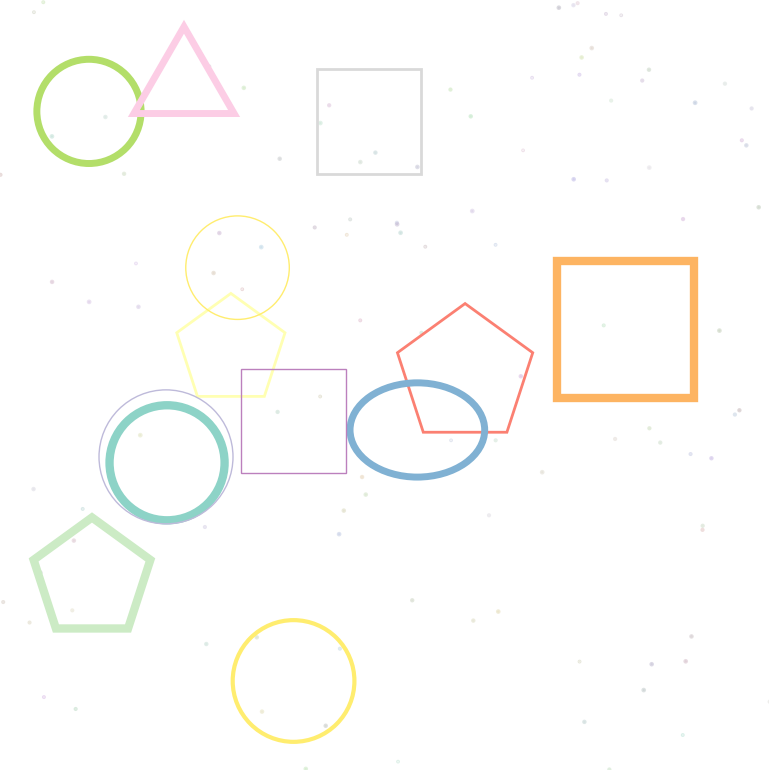[{"shape": "circle", "thickness": 3, "radius": 0.37, "center": [0.217, 0.399]}, {"shape": "pentagon", "thickness": 1, "radius": 0.37, "center": [0.3, 0.545]}, {"shape": "circle", "thickness": 0.5, "radius": 0.44, "center": [0.216, 0.407]}, {"shape": "pentagon", "thickness": 1, "radius": 0.46, "center": [0.604, 0.513]}, {"shape": "oval", "thickness": 2.5, "radius": 0.44, "center": [0.542, 0.442]}, {"shape": "square", "thickness": 3, "radius": 0.44, "center": [0.812, 0.573]}, {"shape": "circle", "thickness": 2.5, "radius": 0.34, "center": [0.116, 0.855]}, {"shape": "triangle", "thickness": 2.5, "radius": 0.38, "center": [0.239, 0.89]}, {"shape": "square", "thickness": 1, "radius": 0.34, "center": [0.479, 0.842]}, {"shape": "square", "thickness": 0.5, "radius": 0.34, "center": [0.381, 0.453]}, {"shape": "pentagon", "thickness": 3, "radius": 0.4, "center": [0.119, 0.248]}, {"shape": "circle", "thickness": 1.5, "radius": 0.4, "center": [0.381, 0.116]}, {"shape": "circle", "thickness": 0.5, "radius": 0.34, "center": [0.308, 0.652]}]